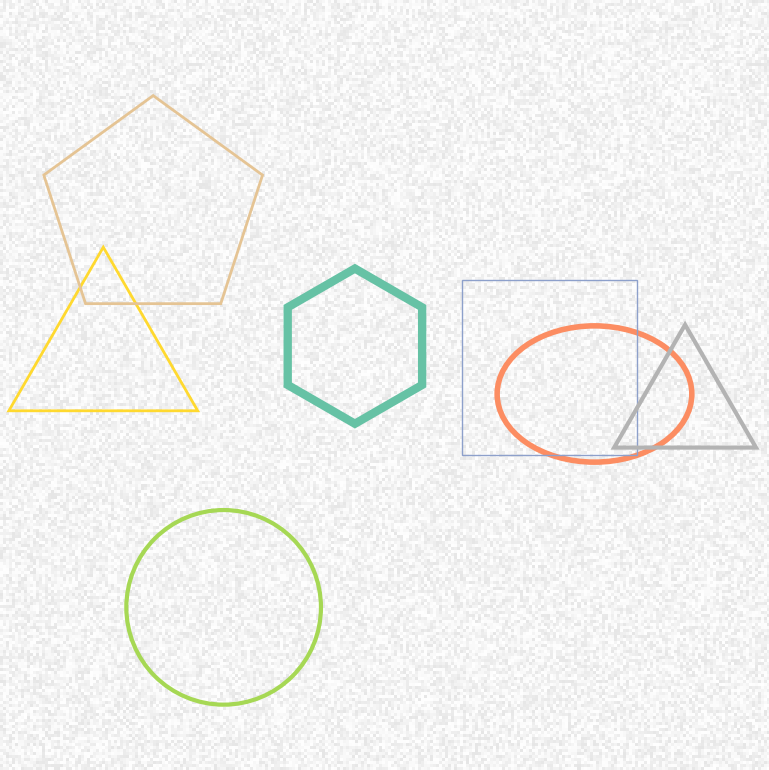[{"shape": "hexagon", "thickness": 3, "radius": 0.5, "center": [0.461, 0.55]}, {"shape": "oval", "thickness": 2, "radius": 0.63, "center": [0.772, 0.488]}, {"shape": "square", "thickness": 0.5, "radius": 0.57, "center": [0.714, 0.523]}, {"shape": "circle", "thickness": 1.5, "radius": 0.63, "center": [0.29, 0.211]}, {"shape": "triangle", "thickness": 1, "radius": 0.71, "center": [0.134, 0.537]}, {"shape": "pentagon", "thickness": 1, "radius": 0.75, "center": [0.199, 0.726]}, {"shape": "triangle", "thickness": 1.5, "radius": 0.53, "center": [0.89, 0.472]}]